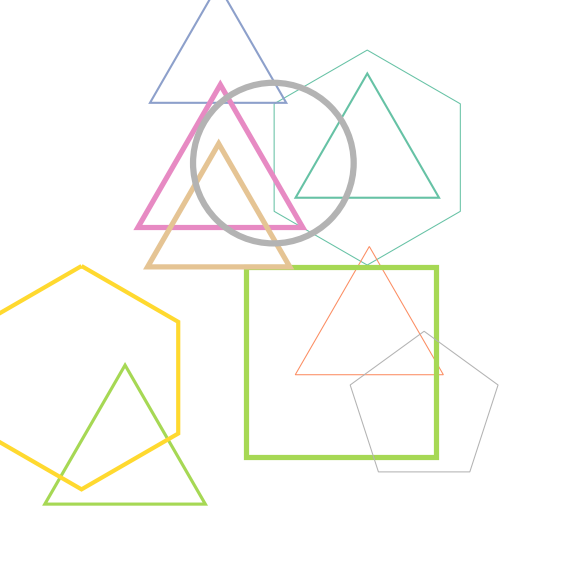[{"shape": "hexagon", "thickness": 0.5, "radius": 0.93, "center": [0.636, 0.726]}, {"shape": "triangle", "thickness": 1, "radius": 0.72, "center": [0.636, 0.728]}, {"shape": "triangle", "thickness": 0.5, "radius": 0.74, "center": [0.64, 0.424]}, {"shape": "triangle", "thickness": 1, "radius": 0.68, "center": [0.378, 0.889]}, {"shape": "triangle", "thickness": 2.5, "radius": 0.82, "center": [0.382, 0.688]}, {"shape": "square", "thickness": 2.5, "radius": 0.82, "center": [0.591, 0.373]}, {"shape": "triangle", "thickness": 1.5, "radius": 0.8, "center": [0.217, 0.206]}, {"shape": "hexagon", "thickness": 2, "radius": 0.97, "center": [0.141, 0.345]}, {"shape": "triangle", "thickness": 2.5, "radius": 0.71, "center": [0.379, 0.608]}, {"shape": "pentagon", "thickness": 0.5, "radius": 0.67, "center": [0.734, 0.291]}, {"shape": "circle", "thickness": 3, "radius": 0.7, "center": [0.473, 0.717]}]